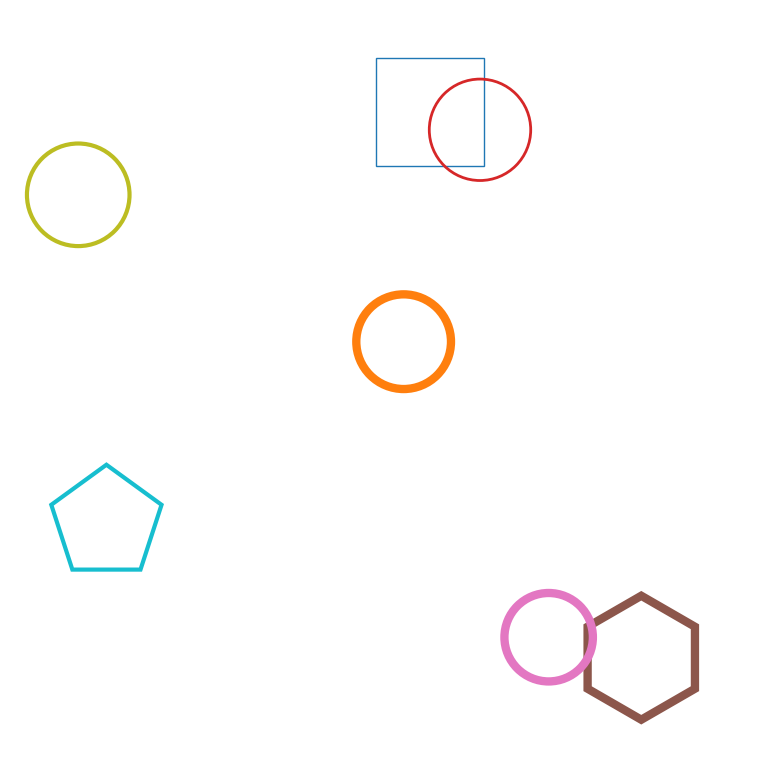[{"shape": "square", "thickness": 0.5, "radius": 0.35, "center": [0.559, 0.854]}, {"shape": "circle", "thickness": 3, "radius": 0.31, "center": [0.524, 0.556]}, {"shape": "circle", "thickness": 1, "radius": 0.33, "center": [0.623, 0.831]}, {"shape": "hexagon", "thickness": 3, "radius": 0.4, "center": [0.833, 0.146]}, {"shape": "circle", "thickness": 3, "radius": 0.29, "center": [0.713, 0.172]}, {"shape": "circle", "thickness": 1.5, "radius": 0.33, "center": [0.102, 0.747]}, {"shape": "pentagon", "thickness": 1.5, "radius": 0.38, "center": [0.138, 0.321]}]